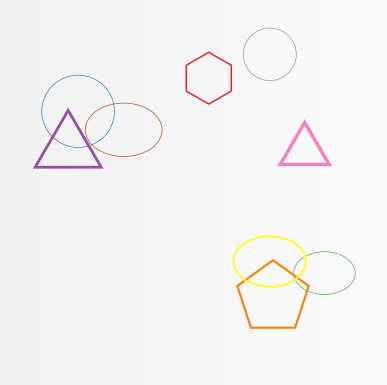[{"shape": "hexagon", "thickness": 1, "radius": 0.34, "center": [0.539, 0.797]}, {"shape": "circle", "thickness": 0.5, "radius": 0.47, "center": [0.202, 0.711]}, {"shape": "oval", "thickness": 0.5, "radius": 0.4, "center": [0.837, 0.291]}, {"shape": "triangle", "thickness": 2, "radius": 0.49, "center": [0.176, 0.615]}, {"shape": "pentagon", "thickness": 1.5, "radius": 0.48, "center": [0.705, 0.227]}, {"shape": "oval", "thickness": 1.5, "radius": 0.47, "center": [0.696, 0.321]}, {"shape": "oval", "thickness": 0.5, "radius": 0.5, "center": [0.319, 0.663]}, {"shape": "triangle", "thickness": 2.5, "radius": 0.36, "center": [0.786, 0.609]}, {"shape": "circle", "thickness": 0.5, "radius": 0.34, "center": [0.696, 0.859]}]